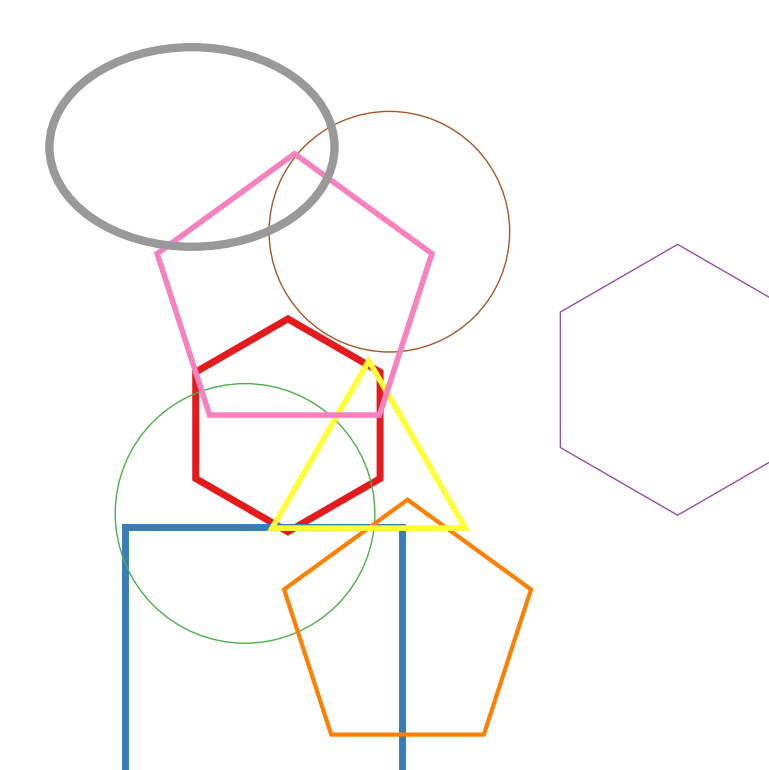[{"shape": "hexagon", "thickness": 2.5, "radius": 0.69, "center": [0.374, 0.448]}, {"shape": "square", "thickness": 2.5, "radius": 0.9, "center": [0.342, 0.136]}, {"shape": "circle", "thickness": 0.5, "radius": 0.84, "center": [0.318, 0.333]}, {"shape": "hexagon", "thickness": 0.5, "radius": 0.88, "center": [0.88, 0.507]}, {"shape": "pentagon", "thickness": 1.5, "radius": 0.84, "center": [0.529, 0.182]}, {"shape": "triangle", "thickness": 2, "radius": 0.72, "center": [0.479, 0.387]}, {"shape": "circle", "thickness": 0.5, "radius": 0.78, "center": [0.506, 0.699]}, {"shape": "pentagon", "thickness": 2, "radius": 0.94, "center": [0.382, 0.613]}, {"shape": "oval", "thickness": 3, "radius": 0.93, "center": [0.249, 0.809]}]